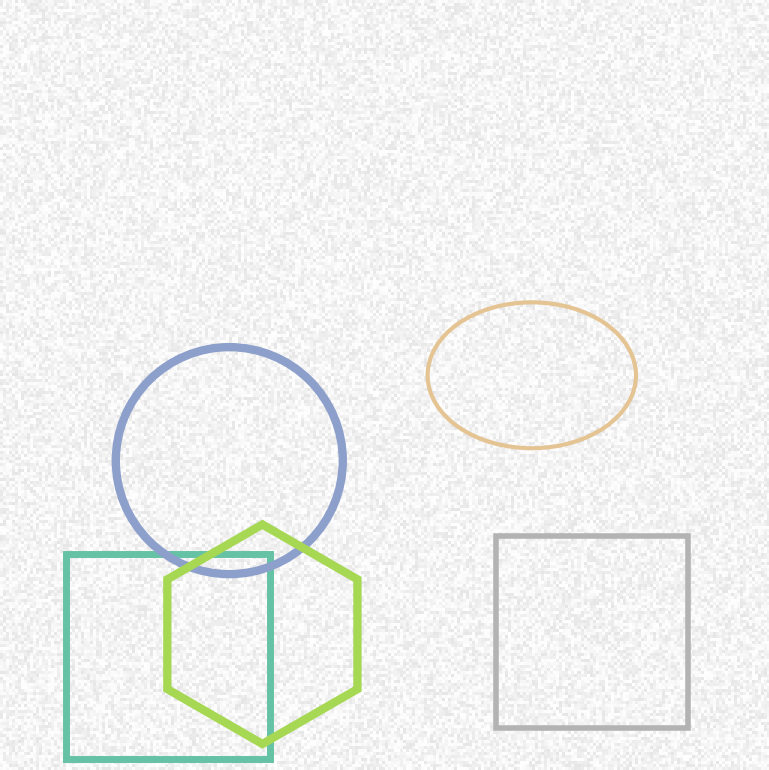[{"shape": "square", "thickness": 2.5, "radius": 0.66, "center": [0.218, 0.148]}, {"shape": "circle", "thickness": 3, "radius": 0.74, "center": [0.298, 0.402]}, {"shape": "hexagon", "thickness": 3, "radius": 0.71, "center": [0.341, 0.176]}, {"shape": "oval", "thickness": 1.5, "radius": 0.68, "center": [0.691, 0.513]}, {"shape": "square", "thickness": 2, "radius": 0.62, "center": [0.769, 0.179]}]